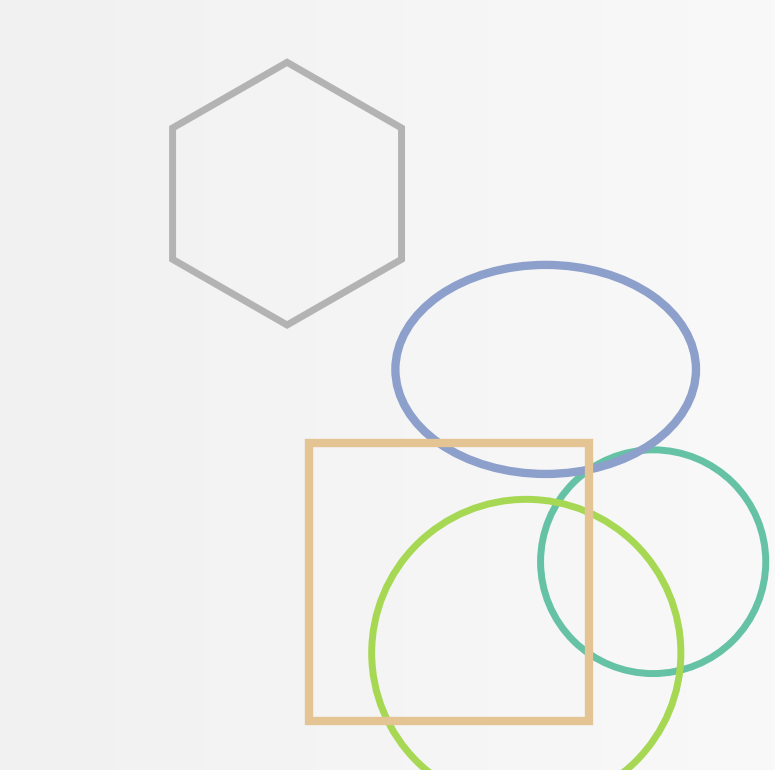[{"shape": "circle", "thickness": 2.5, "radius": 0.73, "center": [0.843, 0.271]}, {"shape": "oval", "thickness": 3, "radius": 0.97, "center": [0.704, 0.52]}, {"shape": "circle", "thickness": 2.5, "radius": 1.0, "center": [0.679, 0.152]}, {"shape": "square", "thickness": 3, "radius": 0.9, "center": [0.58, 0.244]}, {"shape": "hexagon", "thickness": 2.5, "radius": 0.85, "center": [0.37, 0.748]}]